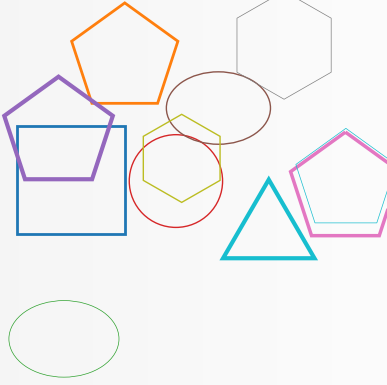[{"shape": "square", "thickness": 2, "radius": 0.7, "center": [0.183, 0.533]}, {"shape": "pentagon", "thickness": 2, "radius": 0.72, "center": [0.322, 0.848]}, {"shape": "oval", "thickness": 0.5, "radius": 0.71, "center": [0.165, 0.12]}, {"shape": "circle", "thickness": 1, "radius": 0.6, "center": [0.454, 0.53]}, {"shape": "pentagon", "thickness": 3, "radius": 0.74, "center": [0.151, 0.654]}, {"shape": "oval", "thickness": 1, "radius": 0.67, "center": [0.564, 0.719]}, {"shape": "pentagon", "thickness": 2.5, "radius": 0.74, "center": [0.891, 0.508]}, {"shape": "hexagon", "thickness": 0.5, "radius": 0.7, "center": [0.733, 0.883]}, {"shape": "hexagon", "thickness": 1, "radius": 0.57, "center": [0.469, 0.589]}, {"shape": "triangle", "thickness": 3, "radius": 0.68, "center": [0.694, 0.397]}, {"shape": "pentagon", "thickness": 0.5, "radius": 0.68, "center": [0.893, 0.531]}]